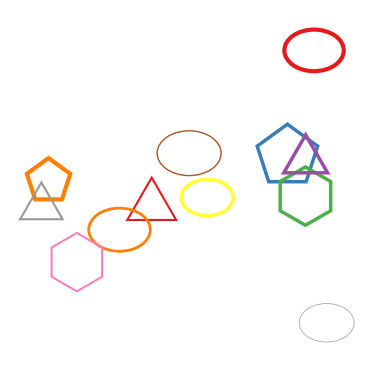[{"shape": "triangle", "thickness": 1.5, "radius": 0.37, "center": [0.394, 0.465]}, {"shape": "oval", "thickness": 3, "radius": 0.39, "center": [0.816, 0.869]}, {"shape": "pentagon", "thickness": 2.5, "radius": 0.41, "center": [0.747, 0.595]}, {"shape": "hexagon", "thickness": 2.5, "radius": 0.38, "center": [0.793, 0.491]}, {"shape": "triangle", "thickness": 2.5, "radius": 0.33, "center": [0.794, 0.584]}, {"shape": "oval", "thickness": 2, "radius": 0.4, "center": [0.31, 0.403]}, {"shape": "pentagon", "thickness": 3, "radius": 0.3, "center": [0.126, 0.53]}, {"shape": "oval", "thickness": 2.5, "radius": 0.34, "center": [0.538, 0.487]}, {"shape": "oval", "thickness": 1, "radius": 0.42, "center": [0.491, 0.602]}, {"shape": "hexagon", "thickness": 1.5, "radius": 0.38, "center": [0.2, 0.319]}, {"shape": "oval", "thickness": 0.5, "radius": 0.36, "center": [0.848, 0.162]}, {"shape": "triangle", "thickness": 1.5, "radius": 0.32, "center": [0.108, 0.462]}]